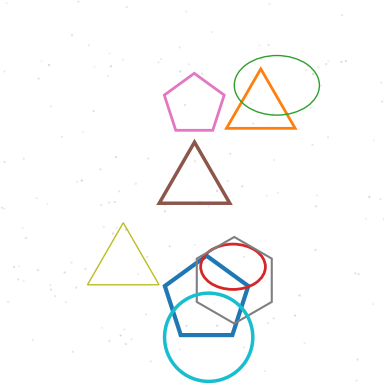[{"shape": "pentagon", "thickness": 3, "radius": 0.57, "center": [0.537, 0.222]}, {"shape": "triangle", "thickness": 2, "radius": 0.51, "center": [0.677, 0.718]}, {"shape": "oval", "thickness": 1, "radius": 0.55, "center": [0.719, 0.778]}, {"shape": "oval", "thickness": 2, "radius": 0.42, "center": [0.605, 0.307]}, {"shape": "triangle", "thickness": 2.5, "radius": 0.53, "center": [0.505, 0.525]}, {"shape": "pentagon", "thickness": 2, "radius": 0.41, "center": [0.505, 0.728]}, {"shape": "hexagon", "thickness": 1.5, "radius": 0.56, "center": [0.609, 0.272]}, {"shape": "triangle", "thickness": 1, "radius": 0.54, "center": [0.32, 0.314]}, {"shape": "circle", "thickness": 2.5, "radius": 0.57, "center": [0.542, 0.124]}]